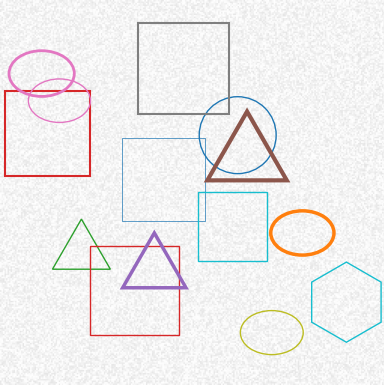[{"shape": "circle", "thickness": 1, "radius": 0.5, "center": [0.617, 0.649]}, {"shape": "square", "thickness": 0.5, "radius": 0.54, "center": [0.425, 0.533]}, {"shape": "oval", "thickness": 2.5, "radius": 0.41, "center": [0.785, 0.395]}, {"shape": "triangle", "thickness": 1, "radius": 0.43, "center": [0.211, 0.344]}, {"shape": "square", "thickness": 1.5, "radius": 0.55, "center": [0.123, 0.652]}, {"shape": "square", "thickness": 1, "radius": 0.58, "center": [0.349, 0.245]}, {"shape": "triangle", "thickness": 2.5, "radius": 0.47, "center": [0.401, 0.3]}, {"shape": "triangle", "thickness": 3, "radius": 0.6, "center": [0.642, 0.591]}, {"shape": "oval", "thickness": 2, "radius": 0.42, "center": [0.108, 0.809]}, {"shape": "oval", "thickness": 1, "radius": 0.4, "center": [0.154, 0.738]}, {"shape": "square", "thickness": 1.5, "radius": 0.59, "center": [0.477, 0.821]}, {"shape": "oval", "thickness": 1, "radius": 0.41, "center": [0.706, 0.136]}, {"shape": "square", "thickness": 1, "radius": 0.45, "center": [0.603, 0.411]}, {"shape": "hexagon", "thickness": 1, "radius": 0.52, "center": [0.9, 0.215]}]